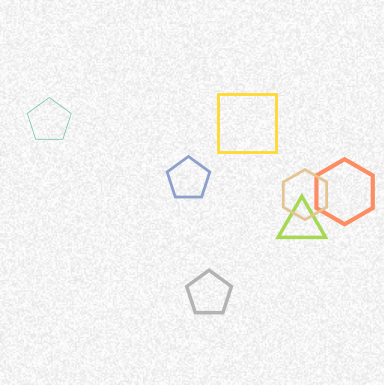[{"shape": "pentagon", "thickness": 0.5, "radius": 0.3, "center": [0.128, 0.687]}, {"shape": "hexagon", "thickness": 3, "radius": 0.42, "center": [0.895, 0.502]}, {"shape": "pentagon", "thickness": 2, "radius": 0.29, "center": [0.49, 0.535]}, {"shape": "triangle", "thickness": 2.5, "radius": 0.36, "center": [0.784, 0.419]}, {"shape": "square", "thickness": 2, "radius": 0.38, "center": [0.641, 0.681]}, {"shape": "hexagon", "thickness": 2, "radius": 0.33, "center": [0.792, 0.494]}, {"shape": "pentagon", "thickness": 2.5, "radius": 0.31, "center": [0.543, 0.237]}]